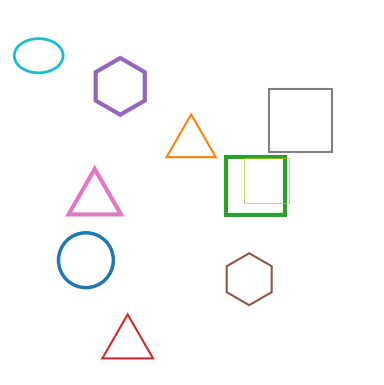[{"shape": "circle", "thickness": 2.5, "radius": 0.36, "center": [0.223, 0.324]}, {"shape": "triangle", "thickness": 1.5, "radius": 0.37, "center": [0.497, 0.629]}, {"shape": "square", "thickness": 3, "radius": 0.38, "center": [0.663, 0.517]}, {"shape": "triangle", "thickness": 1.5, "radius": 0.38, "center": [0.332, 0.107]}, {"shape": "hexagon", "thickness": 3, "radius": 0.37, "center": [0.312, 0.776]}, {"shape": "hexagon", "thickness": 1.5, "radius": 0.34, "center": [0.647, 0.275]}, {"shape": "triangle", "thickness": 3, "radius": 0.39, "center": [0.246, 0.482]}, {"shape": "square", "thickness": 1.5, "radius": 0.41, "center": [0.78, 0.687]}, {"shape": "square", "thickness": 0.5, "radius": 0.29, "center": [0.693, 0.532]}, {"shape": "oval", "thickness": 2, "radius": 0.32, "center": [0.1, 0.855]}]